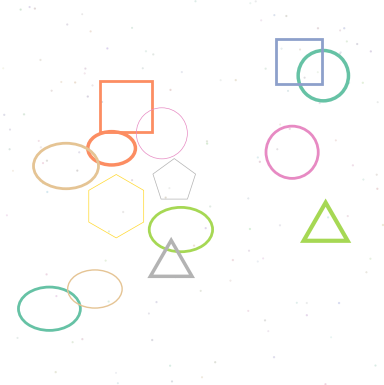[{"shape": "circle", "thickness": 2.5, "radius": 0.33, "center": [0.84, 0.803]}, {"shape": "oval", "thickness": 2, "radius": 0.4, "center": [0.128, 0.198]}, {"shape": "square", "thickness": 2, "radius": 0.33, "center": [0.327, 0.724]}, {"shape": "oval", "thickness": 2.5, "radius": 0.31, "center": [0.29, 0.615]}, {"shape": "square", "thickness": 2, "radius": 0.3, "center": [0.776, 0.84]}, {"shape": "circle", "thickness": 0.5, "radius": 0.33, "center": [0.42, 0.654]}, {"shape": "circle", "thickness": 2, "radius": 0.34, "center": [0.759, 0.604]}, {"shape": "triangle", "thickness": 3, "radius": 0.33, "center": [0.846, 0.408]}, {"shape": "oval", "thickness": 2, "radius": 0.41, "center": [0.47, 0.404]}, {"shape": "hexagon", "thickness": 0.5, "radius": 0.41, "center": [0.302, 0.464]}, {"shape": "oval", "thickness": 1, "radius": 0.35, "center": [0.247, 0.249]}, {"shape": "oval", "thickness": 2, "radius": 0.42, "center": [0.171, 0.569]}, {"shape": "pentagon", "thickness": 0.5, "radius": 0.29, "center": [0.453, 0.53]}, {"shape": "triangle", "thickness": 2.5, "radius": 0.31, "center": [0.445, 0.313]}]